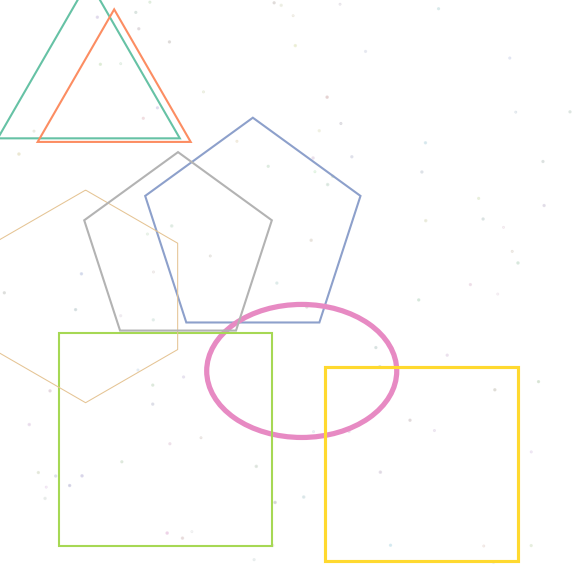[{"shape": "triangle", "thickness": 1, "radius": 0.91, "center": [0.154, 0.851]}, {"shape": "triangle", "thickness": 1, "radius": 0.76, "center": [0.198, 0.83]}, {"shape": "pentagon", "thickness": 1, "radius": 0.98, "center": [0.438, 0.599]}, {"shape": "oval", "thickness": 2.5, "radius": 0.82, "center": [0.522, 0.357]}, {"shape": "square", "thickness": 1, "radius": 0.92, "center": [0.286, 0.238]}, {"shape": "square", "thickness": 1.5, "radius": 0.84, "center": [0.73, 0.195]}, {"shape": "hexagon", "thickness": 0.5, "radius": 0.92, "center": [0.148, 0.486]}, {"shape": "pentagon", "thickness": 1, "radius": 0.85, "center": [0.308, 0.565]}]